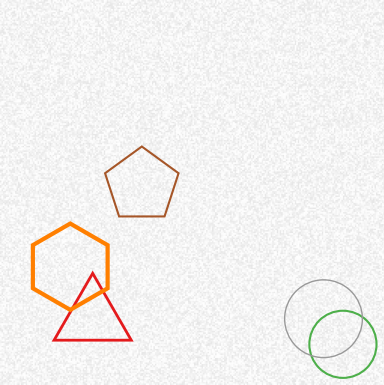[{"shape": "triangle", "thickness": 2, "radius": 0.58, "center": [0.241, 0.174]}, {"shape": "circle", "thickness": 1.5, "radius": 0.44, "center": [0.891, 0.106]}, {"shape": "hexagon", "thickness": 3, "radius": 0.56, "center": [0.182, 0.307]}, {"shape": "pentagon", "thickness": 1.5, "radius": 0.5, "center": [0.368, 0.519]}, {"shape": "circle", "thickness": 1, "radius": 0.5, "center": [0.84, 0.172]}]